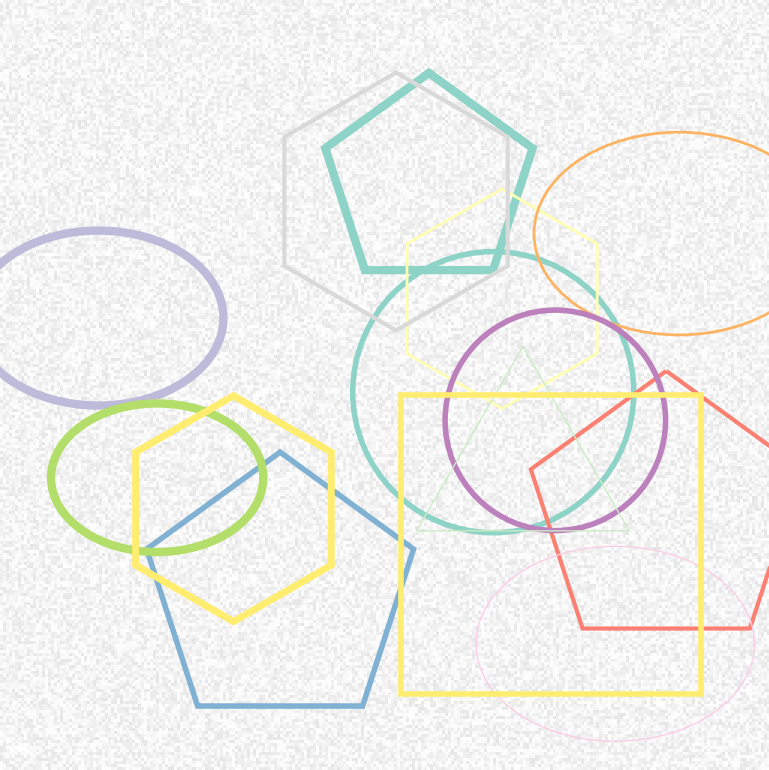[{"shape": "circle", "thickness": 2, "radius": 0.91, "center": [0.641, 0.491]}, {"shape": "pentagon", "thickness": 3, "radius": 0.71, "center": [0.557, 0.764]}, {"shape": "hexagon", "thickness": 1, "radius": 0.71, "center": [0.652, 0.612]}, {"shape": "oval", "thickness": 3, "radius": 0.81, "center": [0.128, 0.587]}, {"shape": "pentagon", "thickness": 1.5, "radius": 0.92, "center": [0.865, 0.333]}, {"shape": "pentagon", "thickness": 2, "radius": 0.91, "center": [0.364, 0.231]}, {"shape": "oval", "thickness": 1, "radius": 0.94, "center": [0.882, 0.697]}, {"shape": "oval", "thickness": 3, "radius": 0.69, "center": [0.204, 0.38]}, {"shape": "oval", "thickness": 0.5, "radius": 0.9, "center": [0.799, 0.164]}, {"shape": "hexagon", "thickness": 1.5, "radius": 0.84, "center": [0.514, 0.738]}, {"shape": "circle", "thickness": 2, "radius": 0.72, "center": [0.721, 0.454]}, {"shape": "triangle", "thickness": 0.5, "radius": 0.8, "center": [0.679, 0.39]}, {"shape": "square", "thickness": 2, "radius": 0.97, "center": [0.716, 0.293]}, {"shape": "hexagon", "thickness": 2.5, "radius": 0.73, "center": [0.303, 0.339]}]